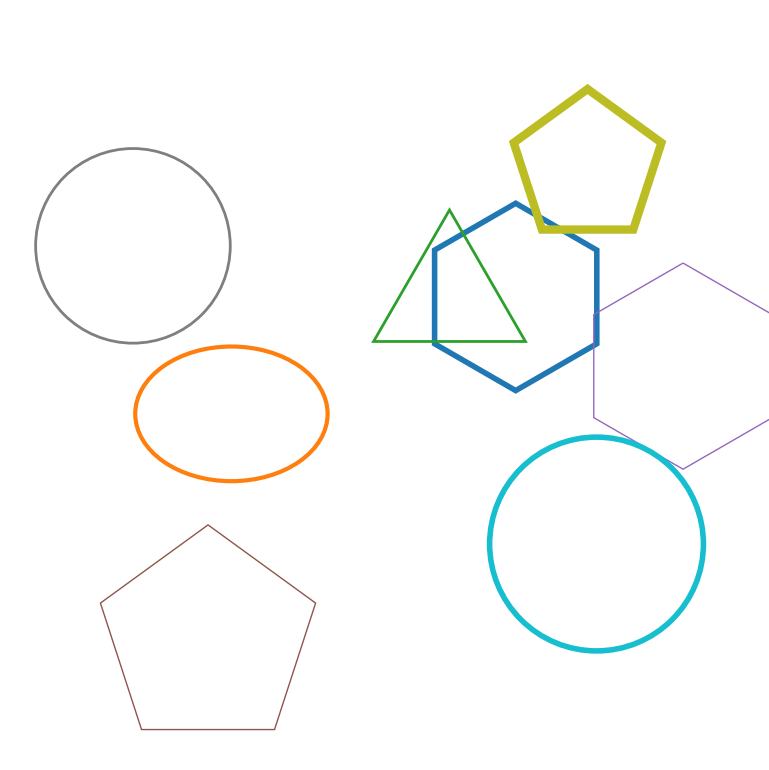[{"shape": "hexagon", "thickness": 2, "radius": 0.61, "center": [0.67, 0.614]}, {"shape": "oval", "thickness": 1.5, "radius": 0.62, "center": [0.301, 0.463]}, {"shape": "triangle", "thickness": 1, "radius": 0.57, "center": [0.584, 0.613]}, {"shape": "hexagon", "thickness": 0.5, "radius": 0.67, "center": [0.887, 0.525]}, {"shape": "pentagon", "thickness": 0.5, "radius": 0.73, "center": [0.27, 0.171]}, {"shape": "circle", "thickness": 1, "radius": 0.63, "center": [0.173, 0.681]}, {"shape": "pentagon", "thickness": 3, "radius": 0.5, "center": [0.763, 0.783]}, {"shape": "circle", "thickness": 2, "radius": 0.69, "center": [0.775, 0.293]}]